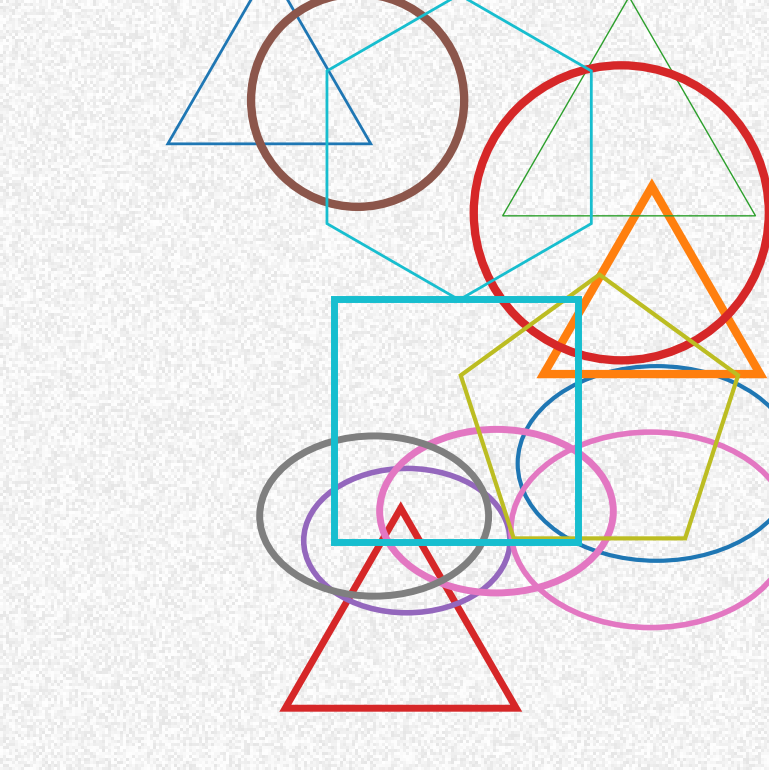[{"shape": "triangle", "thickness": 1, "radius": 0.76, "center": [0.35, 0.889]}, {"shape": "oval", "thickness": 1.5, "radius": 0.9, "center": [0.853, 0.398]}, {"shape": "triangle", "thickness": 3, "radius": 0.81, "center": [0.847, 0.595]}, {"shape": "triangle", "thickness": 0.5, "radius": 0.95, "center": [0.817, 0.814]}, {"shape": "circle", "thickness": 3, "radius": 0.96, "center": [0.807, 0.724]}, {"shape": "triangle", "thickness": 2.5, "radius": 0.87, "center": [0.52, 0.167]}, {"shape": "oval", "thickness": 2, "radius": 0.67, "center": [0.528, 0.298]}, {"shape": "circle", "thickness": 3, "radius": 0.69, "center": [0.464, 0.87]}, {"shape": "oval", "thickness": 2, "radius": 0.91, "center": [0.845, 0.312]}, {"shape": "oval", "thickness": 2.5, "radius": 0.76, "center": [0.645, 0.336]}, {"shape": "oval", "thickness": 2.5, "radius": 0.74, "center": [0.486, 0.33]}, {"shape": "pentagon", "thickness": 1.5, "radius": 0.95, "center": [0.778, 0.454]}, {"shape": "hexagon", "thickness": 1, "radius": 0.99, "center": [0.596, 0.809]}, {"shape": "square", "thickness": 2.5, "radius": 0.79, "center": [0.592, 0.454]}]